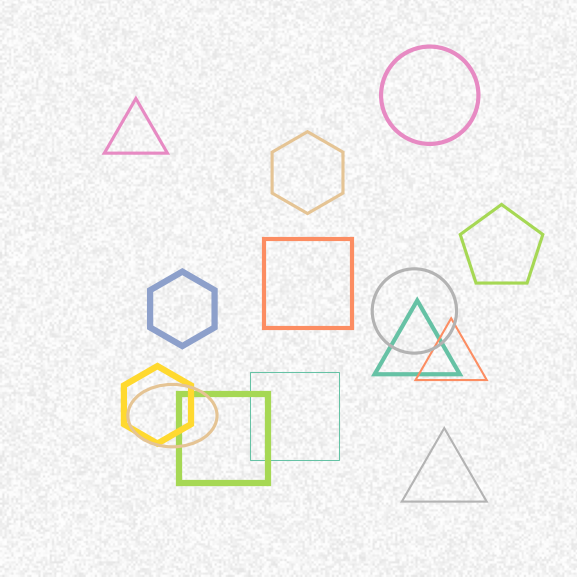[{"shape": "square", "thickness": 0.5, "radius": 0.38, "center": [0.51, 0.278]}, {"shape": "triangle", "thickness": 2, "radius": 0.43, "center": [0.722, 0.394]}, {"shape": "triangle", "thickness": 1, "radius": 0.36, "center": [0.781, 0.377]}, {"shape": "square", "thickness": 2, "radius": 0.38, "center": [0.533, 0.508]}, {"shape": "hexagon", "thickness": 3, "radius": 0.32, "center": [0.316, 0.464]}, {"shape": "triangle", "thickness": 1.5, "radius": 0.32, "center": [0.235, 0.765]}, {"shape": "circle", "thickness": 2, "radius": 0.42, "center": [0.744, 0.834]}, {"shape": "square", "thickness": 3, "radius": 0.39, "center": [0.387, 0.24]}, {"shape": "pentagon", "thickness": 1.5, "radius": 0.38, "center": [0.868, 0.57]}, {"shape": "hexagon", "thickness": 3, "radius": 0.34, "center": [0.273, 0.298]}, {"shape": "hexagon", "thickness": 1.5, "radius": 0.35, "center": [0.533, 0.7]}, {"shape": "oval", "thickness": 1.5, "radius": 0.39, "center": [0.299, 0.279]}, {"shape": "triangle", "thickness": 1, "radius": 0.42, "center": [0.769, 0.173]}, {"shape": "circle", "thickness": 1.5, "radius": 0.36, "center": [0.718, 0.461]}]